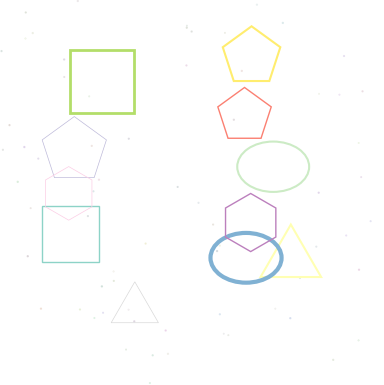[{"shape": "square", "thickness": 1, "radius": 0.37, "center": [0.183, 0.392]}, {"shape": "triangle", "thickness": 1.5, "radius": 0.45, "center": [0.755, 0.326]}, {"shape": "pentagon", "thickness": 0.5, "radius": 0.44, "center": [0.193, 0.61]}, {"shape": "pentagon", "thickness": 1, "radius": 0.36, "center": [0.635, 0.7]}, {"shape": "oval", "thickness": 3, "radius": 0.46, "center": [0.639, 0.33]}, {"shape": "square", "thickness": 2, "radius": 0.41, "center": [0.265, 0.789]}, {"shape": "hexagon", "thickness": 0.5, "radius": 0.35, "center": [0.178, 0.498]}, {"shape": "triangle", "thickness": 0.5, "radius": 0.35, "center": [0.35, 0.197]}, {"shape": "hexagon", "thickness": 1, "radius": 0.38, "center": [0.651, 0.422]}, {"shape": "oval", "thickness": 1.5, "radius": 0.47, "center": [0.71, 0.567]}, {"shape": "pentagon", "thickness": 1.5, "radius": 0.39, "center": [0.653, 0.853]}]